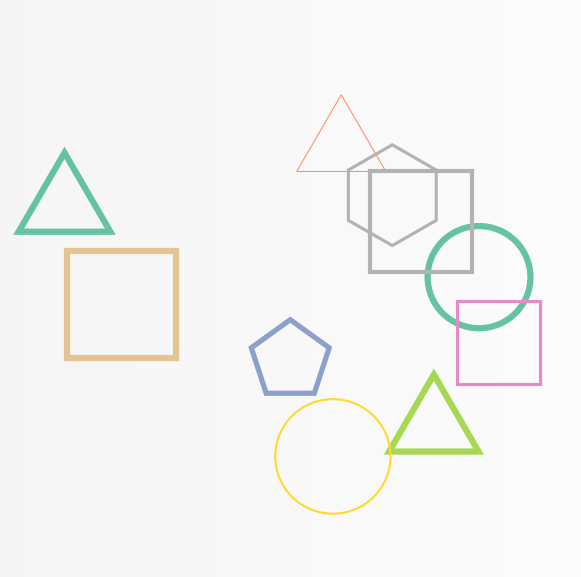[{"shape": "circle", "thickness": 3, "radius": 0.44, "center": [0.824, 0.519]}, {"shape": "triangle", "thickness": 3, "radius": 0.46, "center": [0.111, 0.643]}, {"shape": "triangle", "thickness": 0.5, "radius": 0.44, "center": [0.587, 0.747]}, {"shape": "pentagon", "thickness": 2.5, "radius": 0.35, "center": [0.499, 0.375]}, {"shape": "square", "thickness": 1.5, "radius": 0.36, "center": [0.858, 0.406]}, {"shape": "triangle", "thickness": 3, "radius": 0.44, "center": [0.746, 0.262]}, {"shape": "circle", "thickness": 1, "radius": 0.5, "center": [0.573, 0.209]}, {"shape": "square", "thickness": 3, "radius": 0.47, "center": [0.209, 0.472]}, {"shape": "square", "thickness": 2, "radius": 0.44, "center": [0.724, 0.616]}, {"shape": "hexagon", "thickness": 1.5, "radius": 0.44, "center": [0.675, 0.661]}]